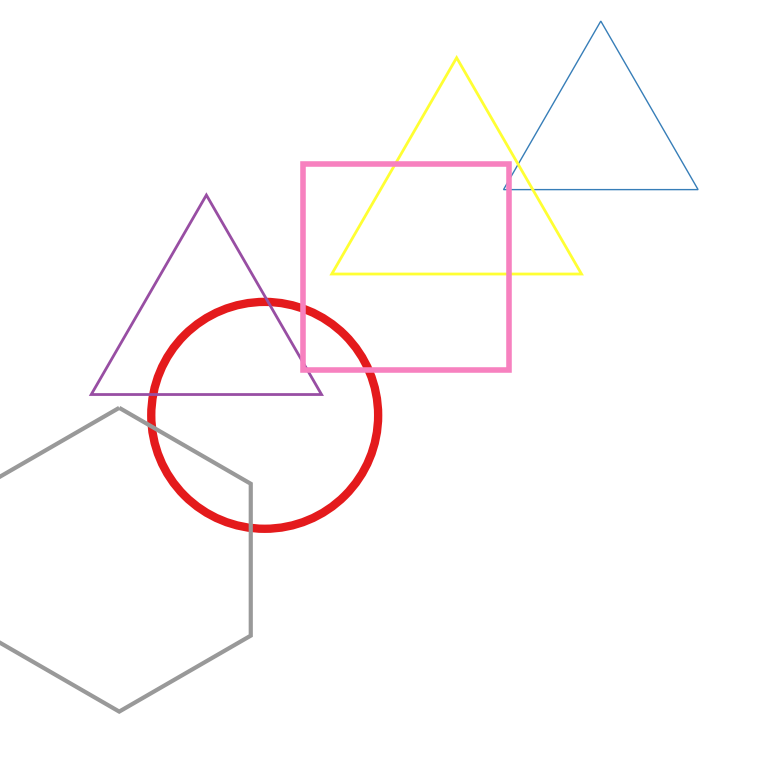[{"shape": "circle", "thickness": 3, "radius": 0.74, "center": [0.344, 0.461]}, {"shape": "triangle", "thickness": 0.5, "radius": 0.73, "center": [0.78, 0.827]}, {"shape": "triangle", "thickness": 1, "radius": 0.86, "center": [0.268, 0.574]}, {"shape": "triangle", "thickness": 1, "radius": 0.94, "center": [0.593, 0.738]}, {"shape": "square", "thickness": 2, "radius": 0.67, "center": [0.528, 0.653]}, {"shape": "hexagon", "thickness": 1.5, "radius": 0.99, "center": [0.155, 0.273]}]